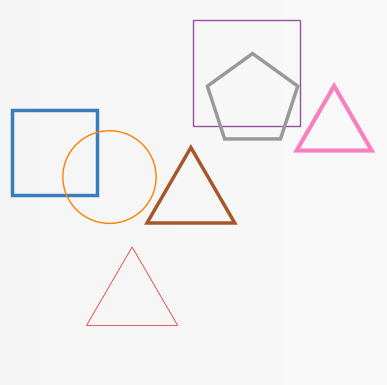[{"shape": "triangle", "thickness": 0.5, "radius": 0.68, "center": [0.341, 0.223]}, {"shape": "square", "thickness": 2.5, "radius": 0.55, "center": [0.141, 0.604]}, {"shape": "square", "thickness": 1, "radius": 0.69, "center": [0.636, 0.81]}, {"shape": "circle", "thickness": 1, "radius": 0.6, "center": [0.283, 0.54]}, {"shape": "triangle", "thickness": 2.5, "radius": 0.65, "center": [0.493, 0.486]}, {"shape": "triangle", "thickness": 3, "radius": 0.56, "center": [0.862, 0.665]}, {"shape": "pentagon", "thickness": 2.5, "radius": 0.61, "center": [0.652, 0.738]}]